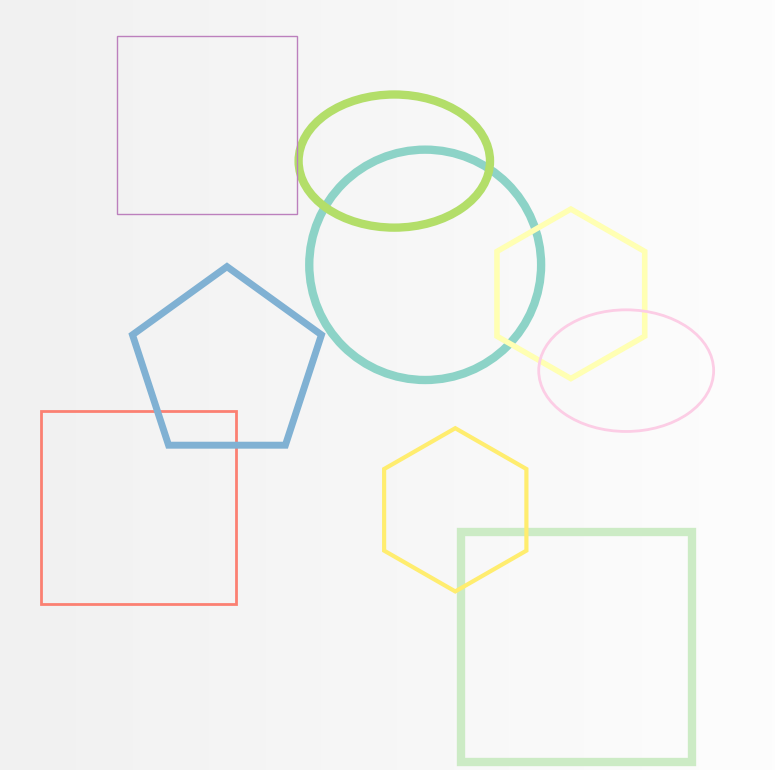[{"shape": "circle", "thickness": 3, "radius": 0.75, "center": [0.549, 0.656]}, {"shape": "hexagon", "thickness": 2, "radius": 0.55, "center": [0.737, 0.618]}, {"shape": "square", "thickness": 1, "radius": 0.63, "center": [0.179, 0.341]}, {"shape": "pentagon", "thickness": 2.5, "radius": 0.64, "center": [0.293, 0.526]}, {"shape": "oval", "thickness": 3, "radius": 0.62, "center": [0.509, 0.791]}, {"shape": "oval", "thickness": 1, "radius": 0.56, "center": [0.808, 0.519]}, {"shape": "square", "thickness": 0.5, "radius": 0.58, "center": [0.267, 0.838]}, {"shape": "square", "thickness": 3, "radius": 0.75, "center": [0.744, 0.159]}, {"shape": "hexagon", "thickness": 1.5, "radius": 0.53, "center": [0.587, 0.338]}]